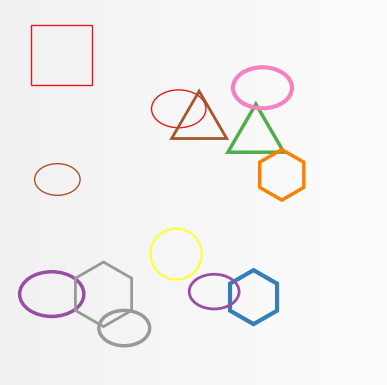[{"shape": "square", "thickness": 1, "radius": 0.39, "center": [0.158, 0.858]}, {"shape": "oval", "thickness": 1, "radius": 0.35, "center": [0.461, 0.717]}, {"shape": "hexagon", "thickness": 3, "radius": 0.35, "center": [0.654, 0.228]}, {"shape": "triangle", "thickness": 2.5, "radius": 0.42, "center": [0.66, 0.646]}, {"shape": "oval", "thickness": 2, "radius": 0.32, "center": [0.553, 0.243]}, {"shape": "oval", "thickness": 2.5, "radius": 0.41, "center": [0.134, 0.236]}, {"shape": "hexagon", "thickness": 2.5, "radius": 0.33, "center": [0.727, 0.546]}, {"shape": "circle", "thickness": 1.5, "radius": 0.33, "center": [0.454, 0.34]}, {"shape": "oval", "thickness": 1, "radius": 0.29, "center": [0.148, 0.534]}, {"shape": "triangle", "thickness": 2, "radius": 0.41, "center": [0.514, 0.681]}, {"shape": "oval", "thickness": 3, "radius": 0.38, "center": [0.677, 0.772]}, {"shape": "oval", "thickness": 2.5, "radius": 0.33, "center": [0.321, 0.148]}, {"shape": "hexagon", "thickness": 2, "radius": 0.42, "center": [0.267, 0.235]}]